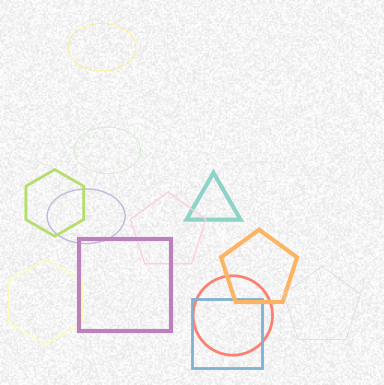[{"shape": "triangle", "thickness": 3, "radius": 0.41, "center": [0.555, 0.47]}, {"shape": "hexagon", "thickness": 1, "radius": 0.55, "center": [0.119, 0.216]}, {"shape": "oval", "thickness": 1, "radius": 0.51, "center": [0.224, 0.438]}, {"shape": "circle", "thickness": 2, "radius": 0.52, "center": [0.605, 0.181]}, {"shape": "square", "thickness": 2, "radius": 0.45, "center": [0.59, 0.134]}, {"shape": "pentagon", "thickness": 3, "radius": 0.52, "center": [0.673, 0.299]}, {"shape": "hexagon", "thickness": 2, "radius": 0.43, "center": [0.142, 0.473]}, {"shape": "pentagon", "thickness": 1, "radius": 0.52, "center": [0.437, 0.398]}, {"shape": "pentagon", "thickness": 0.5, "radius": 0.53, "center": [0.836, 0.203]}, {"shape": "square", "thickness": 3, "radius": 0.6, "center": [0.325, 0.259]}, {"shape": "oval", "thickness": 0.5, "radius": 0.43, "center": [0.279, 0.609]}, {"shape": "oval", "thickness": 0.5, "radius": 0.44, "center": [0.265, 0.878]}]